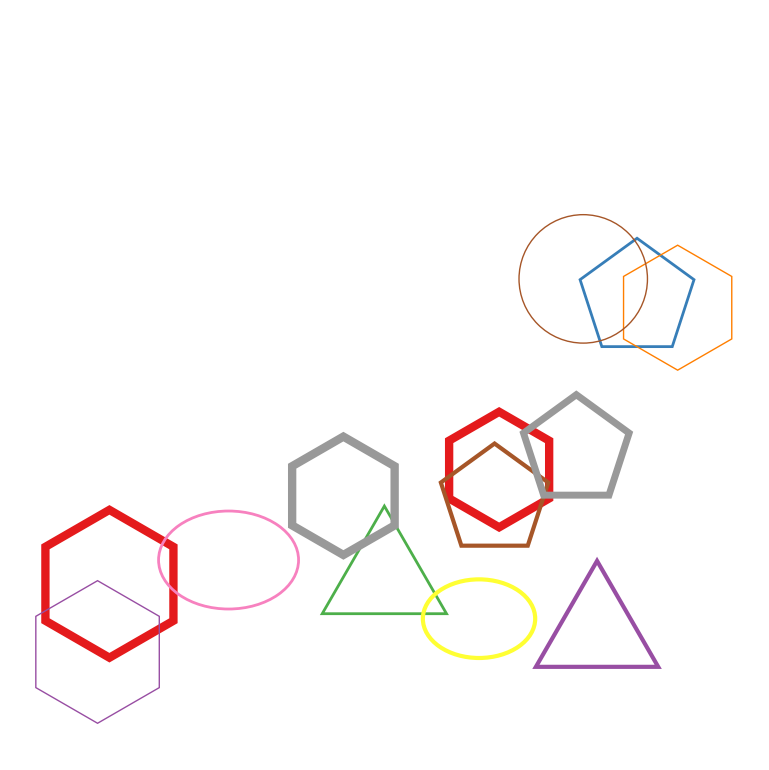[{"shape": "hexagon", "thickness": 3, "radius": 0.38, "center": [0.648, 0.39]}, {"shape": "hexagon", "thickness": 3, "radius": 0.48, "center": [0.142, 0.242]}, {"shape": "pentagon", "thickness": 1, "radius": 0.39, "center": [0.827, 0.613]}, {"shape": "triangle", "thickness": 1, "radius": 0.47, "center": [0.499, 0.25]}, {"shape": "hexagon", "thickness": 0.5, "radius": 0.46, "center": [0.127, 0.153]}, {"shape": "triangle", "thickness": 1.5, "radius": 0.46, "center": [0.775, 0.18]}, {"shape": "hexagon", "thickness": 0.5, "radius": 0.41, "center": [0.88, 0.6]}, {"shape": "oval", "thickness": 1.5, "radius": 0.36, "center": [0.622, 0.197]}, {"shape": "pentagon", "thickness": 1.5, "radius": 0.37, "center": [0.642, 0.351]}, {"shape": "circle", "thickness": 0.5, "radius": 0.42, "center": [0.757, 0.638]}, {"shape": "oval", "thickness": 1, "radius": 0.45, "center": [0.297, 0.273]}, {"shape": "pentagon", "thickness": 2.5, "radius": 0.36, "center": [0.748, 0.415]}, {"shape": "hexagon", "thickness": 3, "radius": 0.38, "center": [0.446, 0.356]}]